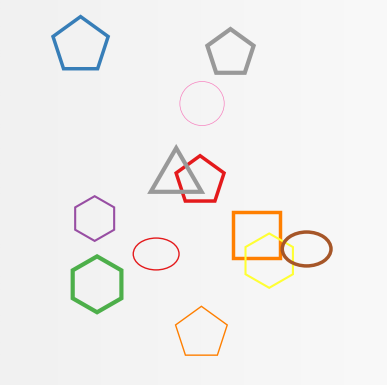[{"shape": "pentagon", "thickness": 2.5, "radius": 0.33, "center": [0.516, 0.53]}, {"shape": "oval", "thickness": 1, "radius": 0.3, "center": [0.403, 0.34]}, {"shape": "pentagon", "thickness": 2.5, "radius": 0.37, "center": [0.208, 0.882]}, {"shape": "hexagon", "thickness": 3, "radius": 0.36, "center": [0.25, 0.262]}, {"shape": "hexagon", "thickness": 1.5, "radius": 0.29, "center": [0.244, 0.432]}, {"shape": "pentagon", "thickness": 1, "radius": 0.35, "center": [0.52, 0.134]}, {"shape": "square", "thickness": 2.5, "radius": 0.3, "center": [0.662, 0.39]}, {"shape": "hexagon", "thickness": 1.5, "radius": 0.35, "center": [0.695, 0.323]}, {"shape": "oval", "thickness": 2.5, "radius": 0.31, "center": [0.791, 0.353]}, {"shape": "circle", "thickness": 0.5, "radius": 0.29, "center": [0.521, 0.731]}, {"shape": "pentagon", "thickness": 3, "radius": 0.31, "center": [0.595, 0.862]}, {"shape": "triangle", "thickness": 3, "radius": 0.38, "center": [0.455, 0.54]}]